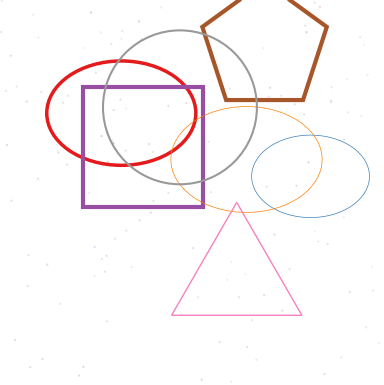[{"shape": "oval", "thickness": 2.5, "radius": 0.97, "center": [0.315, 0.706]}, {"shape": "oval", "thickness": 0.5, "radius": 0.77, "center": [0.807, 0.542]}, {"shape": "square", "thickness": 3, "radius": 0.78, "center": [0.371, 0.619]}, {"shape": "oval", "thickness": 0.5, "radius": 0.98, "center": [0.64, 0.586]}, {"shape": "pentagon", "thickness": 3, "radius": 0.85, "center": [0.687, 0.878]}, {"shape": "triangle", "thickness": 1, "radius": 0.98, "center": [0.615, 0.279]}, {"shape": "circle", "thickness": 1.5, "radius": 1.0, "center": [0.467, 0.721]}]